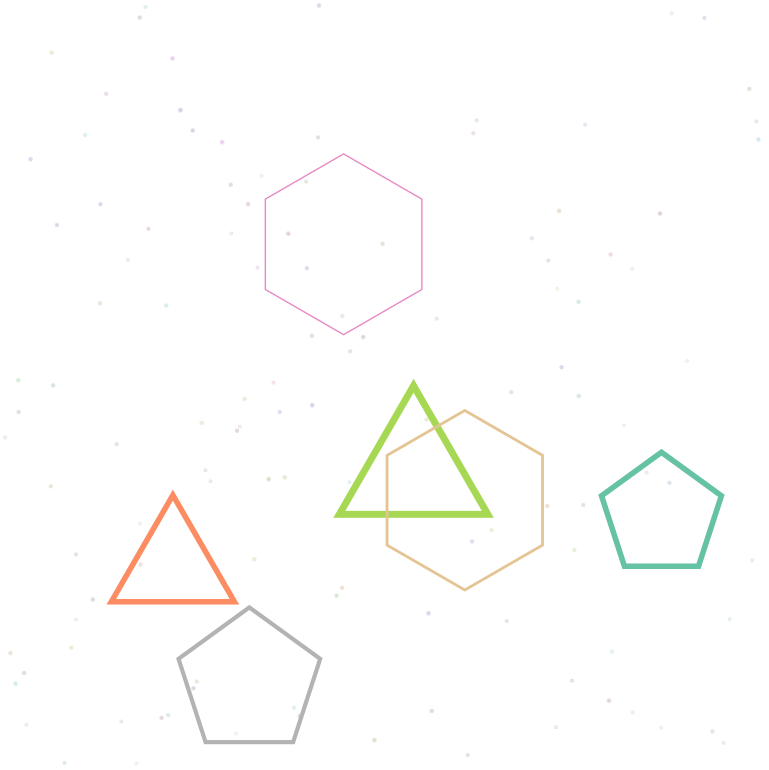[{"shape": "pentagon", "thickness": 2, "radius": 0.41, "center": [0.859, 0.331]}, {"shape": "triangle", "thickness": 2, "radius": 0.46, "center": [0.225, 0.265]}, {"shape": "hexagon", "thickness": 0.5, "radius": 0.59, "center": [0.446, 0.683]}, {"shape": "triangle", "thickness": 2.5, "radius": 0.56, "center": [0.537, 0.388]}, {"shape": "hexagon", "thickness": 1, "radius": 0.58, "center": [0.604, 0.35]}, {"shape": "pentagon", "thickness": 1.5, "radius": 0.48, "center": [0.324, 0.114]}]